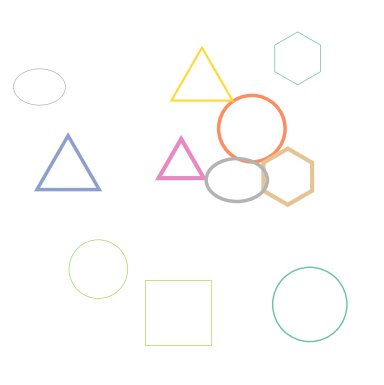[{"shape": "hexagon", "thickness": 0.5, "radius": 0.34, "center": [0.773, 0.848]}, {"shape": "circle", "thickness": 1, "radius": 0.48, "center": [0.805, 0.209]}, {"shape": "circle", "thickness": 2.5, "radius": 0.43, "center": [0.654, 0.666]}, {"shape": "triangle", "thickness": 2.5, "radius": 0.47, "center": [0.177, 0.554]}, {"shape": "triangle", "thickness": 3, "radius": 0.34, "center": [0.471, 0.571]}, {"shape": "circle", "thickness": 0.5, "radius": 0.38, "center": [0.255, 0.301]}, {"shape": "square", "thickness": 0.5, "radius": 0.42, "center": [0.462, 0.187]}, {"shape": "triangle", "thickness": 1.5, "radius": 0.46, "center": [0.525, 0.785]}, {"shape": "hexagon", "thickness": 3, "radius": 0.36, "center": [0.747, 0.541]}, {"shape": "oval", "thickness": 0.5, "radius": 0.34, "center": [0.102, 0.774]}, {"shape": "oval", "thickness": 2.5, "radius": 0.4, "center": [0.615, 0.532]}]